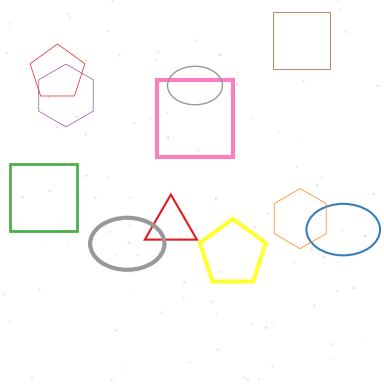[{"shape": "pentagon", "thickness": 0.5, "radius": 0.37, "center": [0.149, 0.811]}, {"shape": "triangle", "thickness": 1.5, "radius": 0.39, "center": [0.444, 0.417]}, {"shape": "oval", "thickness": 1.5, "radius": 0.48, "center": [0.892, 0.404]}, {"shape": "square", "thickness": 2, "radius": 0.43, "center": [0.112, 0.487]}, {"shape": "hexagon", "thickness": 0.5, "radius": 0.41, "center": [0.171, 0.752]}, {"shape": "hexagon", "thickness": 0.5, "radius": 0.39, "center": [0.78, 0.432]}, {"shape": "pentagon", "thickness": 3, "radius": 0.45, "center": [0.605, 0.341]}, {"shape": "square", "thickness": 0.5, "radius": 0.37, "center": [0.782, 0.894]}, {"shape": "square", "thickness": 3, "radius": 0.5, "center": [0.506, 0.692]}, {"shape": "oval", "thickness": 1, "radius": 0.36, "center": [0.506, 0.778]}, {"shape": "oval", "thickness": 3, "radius": 0.48, "center": [0.331, 0.367]}]